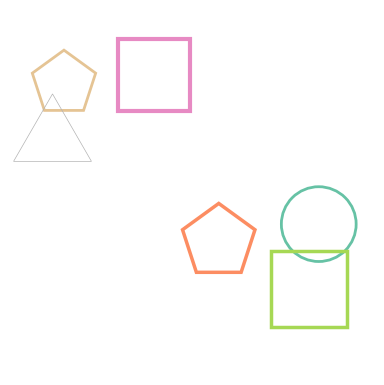[{"shape": "circle", "thickness": 2, "radius": 0.49, "center": [0.828, 0.418]}, {"shape": "pentagon", "thickness": 2.5, "radius": 0.49, "center": [0.568, 0.373]}, {"shape": "square", "thickness": 3, "radius": 0.47, "center": [0.4, 0.804]}, {"shape": "square", "thickness": 2.5, "radius": 0.49, "center": [0.803, 0.25]}, {"shape": "pentagon", "thickness": 2, "radius": 0.43, "center": [0.166, 0.783]}, {"shape": "triangle", "thickness": 0.5, "radius": 0.58, "center": [0.136, 0.639]}]